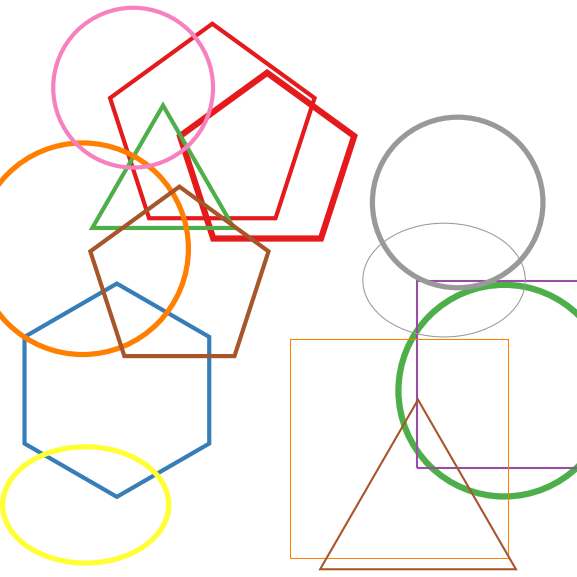[{"shape": "pentagon", "thickness": 2, "radius": 0.93, "center": [0.368, 0.772]}, {"shape": "pentagon", "thickness": 3, "radius": 0.79, "center": [0.463, 0.714]}, {"shape": "hexagon", "thickness": 2, "radius": 0.92, "center": [0.202, 0.323]}, {"shape": "circle", "thickness": 3, "radius": 0.92, "center": [0.873, 0.323]}, {"shape": "triangle", "thickness": 2, "radius": 0.71, "center": [0.282, 0.675]}, {"shape": "square", "thickness": 1, "radius": 0.81, "center": [0.884, 0.35]}, {"shape": "square", "thickness": 0.5, "radius": 0.95, "center": [0.691, 0.222]}, {"shape": "circle", "thickness": 2.5, "radius": 0.92, "center": [0.143, 0.568]}, {"shape": "oval", "thickness": 2.5, "radius": 0.72, "center": [0.148, 0.125]}, {"shape": "triangle", "thickness": 1, "radius": 0.98, "center": [0.724, 0.111]}, {"shape": "pentagon", "thickness": 2, "radius": 0.81, "center": [0.311, 0.514]}, {"shape": "circle", "thickness": 2, "radius": 0.69, "center": [0.231, 0.847]}, {"shape": "oval", "thickness": 0.5, "radius": 0.7, "center": [0.769, 0.514]}, {"shape": "circle", "thickness": 2.5, "radius": 0.74, "center": [0.793, 0.649]}]